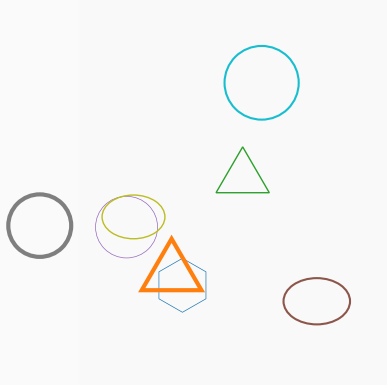[{"shape": "hexagon", "thickness": 0.5, "radius": 0.35, "center": [0.471, 0.259]}, {"shape": "triangle", "thickness": 3, "radius": 0.45, "center": [0.443, 0.291]}, {"shape": "triangle", "thickness": 1, "radius": 0.4, "center": [0.626, 0.539]}, {"shape": "circle", "thickness": 0.5, "radius": 0.4, "center": [0.327, 0.41]}, {"shape": "oval", "thickness": 1.5, "radius": 0.43, "center": [0.817, 0.218]}, {"shape": "circle", "thickness": 3, "radius": 0.41, "center": [0.103, 0.414]}, {"shape": "oval", "thickness": 1, "radius": 0.41, "center": [0.345, 0.437]}, {"shape": "circle", "thickness": 1.5, "radius": 0.48, "center": [0.675, 0.785]}]